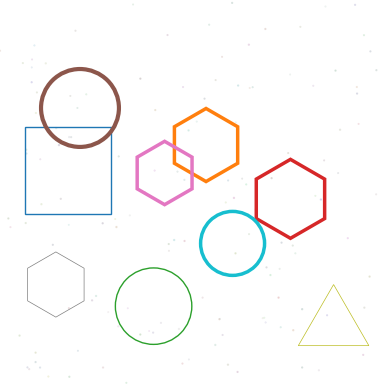[{"shape": "square", "thickness": 1, "radius": 0.56, "center": [0.176, 0.557]}, {"shape": "hexagon", "thickness": 2.5, "radius": 0.47, "center": [0.535, 0.623]}, {"shape": "circle", "thickness": 1, "radius": 0.5, "center": [0.399, 0.205]}, {"shape": "hexagon", "thickness": 2.5, "radius": 0.51, "center": [0.754, 0.484]}, {"shape": "circle", "thickness": 3, "radius": 0.51, "center": [0.208, 0.72]}, {"shape": "hexagon", "thickness": 2.5, "radius": 0.41, "center": [0.428, 0.551]}, {"shape": "hexagon", "thickness": 0.5, "radius": 0.42, "center": [0.145, 0.261]}, {"shape": "triangle", "thickness": 0.5, "radius": 0.53, "center": [0.866, 0.155]}, {"shape": "circle", "thickness": 2.5, "radius": 0.42, "center": [0.604, 0.368]}]